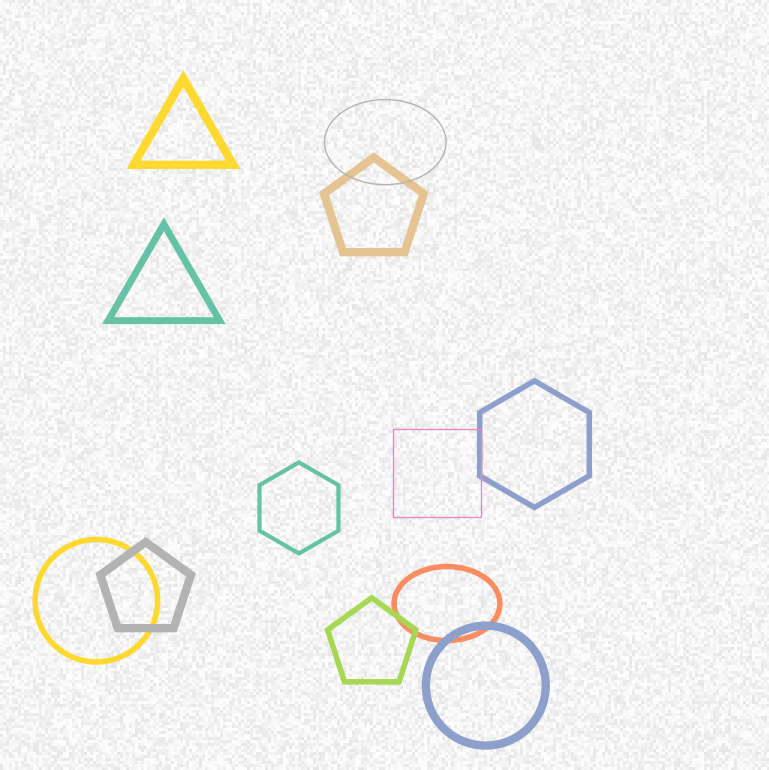[{"shape": "triangle", "thickness": 2.5, "radius": 0.42, "center": [0.213, 0.625]}, {"shape": "hexagon", "thickness": 1.5, "radius": 0.3, "center": [0.388, 0.34]}, {"shape": "oval", "thickness": 2, "radius": 0.34, "center": [0.58, 0.216]}, {"shape": "circle", "thickness": 3, "radius": 0.39, "center": [0.631, 0.11]}, {"shape": "hexagon", "thickness": 2, "radius": 0.41, "center": [0.694, 0.423]}, {"shape": "square", "thickness": 0.5, "radius": 0.29, "center": [0.568, 0.386]}, {"shape": "pentagon", "thickness": 2, "radius": 0.3, "center": [0.483, 0.163]}, {"shape": "triangle", "thickness": 3, "radius": 0.37, "center": [0.238, 0.823]}, {"shape": "circle", "thickness": 2, "radius": 0.4, "center": [0.125, 0.22]}, {"shape": "pentagon", "thickness": 3, "radius": 0.34, "center": [0.486, 0.728]}, {"shape": "oval", "thickness": 0.5, "radius": 0.39, "center": [0.5, 0.815]}, {"shape": "pentagon", "thickness": 3, "radius": 0.31, "center": [0.189, 0.234]}]